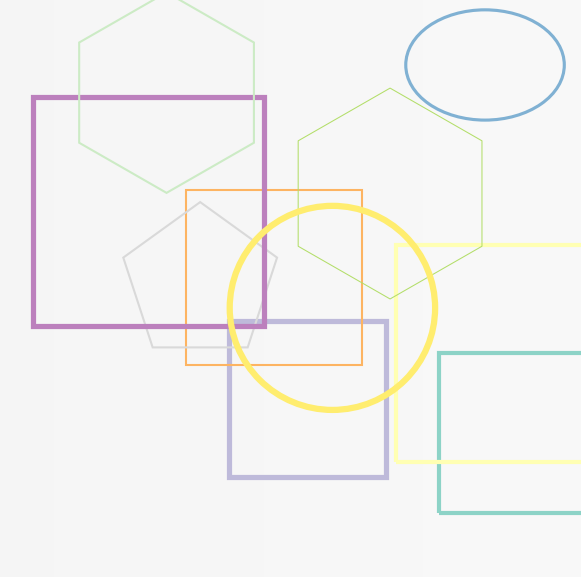[{"shape": "square", "thickness": 2, "radius": 0.69, "center": [0.894, 0.25]}, {"shape": "square", "thickness": 2, "radius": 0.94, "center": [0.87, 0.387]}, {"shape": "square", "thickness": 2.5, "radius": 0.68, "center": [0.529, 0.308]}, {"shape": "oval", "thickness": 1.5, "radius": 0.68, "center": [0.834, 0.887]}, {"shape": "square", "thickness": 1, "radius": 0.76, "center": [0.471, 0.519]}, {"shape": "hexagon", "thickness": 0.5, "radius": 0.91, "center": [0.671, 0.664]}, {"shape": "pentagon", "thickness": 1, "radius": 0.7, "center": [0.344, 0.51]}, {"shape": "square", "thickness": 2.5, "radius": 0.99, "center": [0.255, 0.633]}, {"shape": "hexagon", "thickness": 1, "radius": 0.87, "center": [0.287, 0.839]}, {"shape": "circle", "thickness": 3, "radius": 0.88, "center": [0.572, 0.466]}]